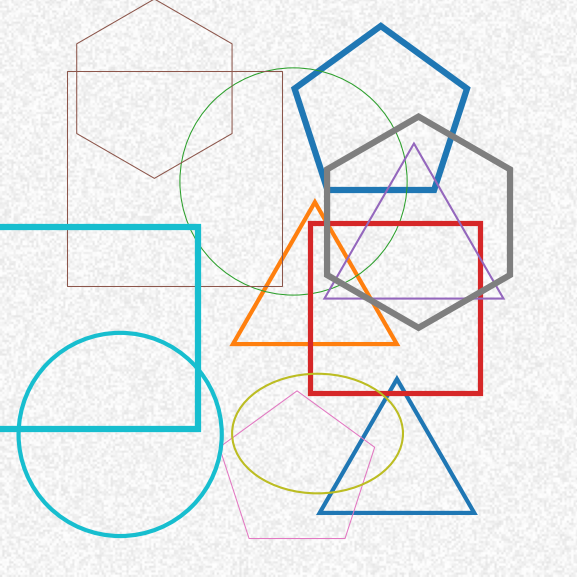[{"shape": "pentagon", "thickness": 3, "radius": 0.79, "center": [0.659, 0.797]}, {"shape": "triangle", "thickness": 2, "radius": 0.77, "center": [0.687, 0.188]}, {"shape": "triangle", "thickness": 2, "radius": 0.82, "center": [0.545, 0.485]}, {"shape": "circle", "thickness": 0.5, "radius": 0.98, "center": [0.508, 0.685]}, {"shape": "square", "thickness": 2.5, "radius": 0.74, "center": [0.685, 0.466]}, {"shape": "triangle", "thickness": 1, "radius": 0.89, "center": [0.717, 0.572]}, {"shape": "square", "thickness": 0.5, "radius": 0.93, "center": [0.302, 0.69]}, {"shape": "hexagon", "thickness": 0.5, "radius": 0.78, "center": [0.267, 0.846]}, {"shape": "pentagon", "thickness": 0.5, "radius": 0.71, "center": [0.514, 0.181]}, {"shape": "hexagon", "thickness": 3, "radius": 0.91, "center": [0.725, 0.614]}, {"shape": "oval", "thickness": 1, "radius": 0.74, "center": [0.55, 0.248]}, {"shape": "circle", "thickness": 2, "radius": 0.88, "center": [0.208, 0.247]}, {"shape": "square", "thickness": 3, "radius": 0.87, "center": [0.169, 0.431]}]